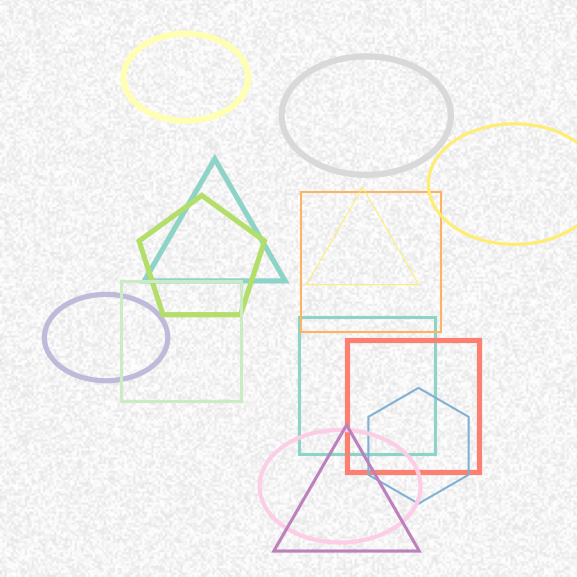[{"shape": "square", "thickness": 1.5, "radius": 0.59, "center": [0.635, 0.332]}, {"shape": "triangle", "thickness": 2.5, "radius": 0.7, "center": [0.372, 0.583]}, {"shape": "oval", "thickness": 3, "radius": 0.54, "center": [0.322, 0.865]}, {"shape": "oval", "thickness": 2.5, "radius": 0.53, "center": [0.184, 0.415]}, {"shape": "square", "thickness": 2.5, "radius": 0.57, "center": [0.716, 0.296]}, {"shape": "hexagon", "thickness": 1, "radius": 0.5, "center": [0.725, 0.227]}, {"shape": "square", "thickness": 1, "radius": 0.61, "center": [0.643, 0.546]}, {"shape": "pentagon", "thickness": 2.5, "radius": 0.57, "center": [0.349, 0.547]}, {"shape": "oval", "thickness": 2, "radius": 0.7, "center": [0.589, 0.157]}, {"shape": "oval", "thickness": 3, "radius": 0.73, "center": [0.634, 0.799]}, {"shape": "triangle", "thickness": 1.5, "radius": 0.73, "center": [0.6, 0.118]}, {"shape": "square", "thickness": 1.5, "radius": 0.52, "center": [0.314, 0.408]}, {"shape": "triangle", "thickness": 0.5, "radius": 0.56, "center": [0.628, 0.562]}, {"shape": "oval", "thickness": 1.5, "radius": 0.75, "center": [0.891, 0.68]}]